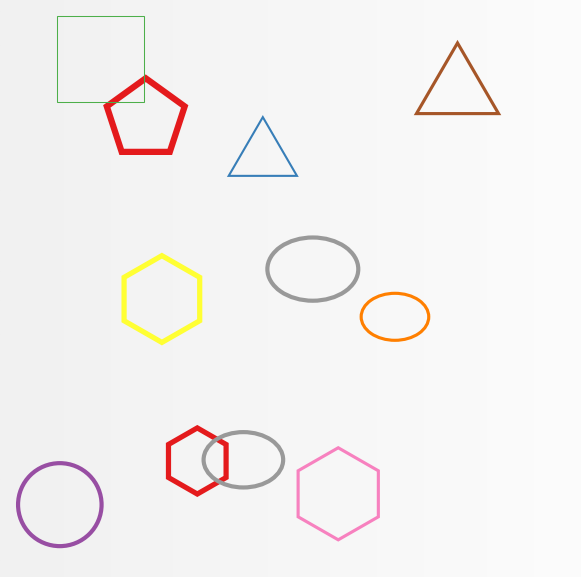[{"shape": "pentagon", "thickness": 3, "radius": 0.35, "center": [0.251, 0.793]}, {"shape": "hexagon", "thickness": 2.5, "radius": 0.29, "center": [0.339, 0.201]}, {"shape": "triangle", "thickness": 1, "radius": 0.34, "center": [0.452, 0.729]}, {"shape": "square", "thickness": 0.5, "radius": 0.37, "center": [0.173, 0.897]}, {"shape": "circle", "thickness": 2, "radius": 0.36, "center": [0.103, 0.125]}, {"shape": "oval", "thickness": 1.5, "radius": 0.29, "center": [0.679, 0.451]}, {"shape": "hexagon", "thickness": 2.5, "radius": 0.38, "center": [0.279, 0.481]}, {"shape": "triangle", "thickness": 1.5, "radius": 0.41, "center": [0.787, 0.843]}, {"shape": "hexagon", "thickness": 1.5, "radius": 0.4, "center": [0.582, 0.144]}, {"shape": "oval", "thickness": 2, "radius": 0.39, "center": [0.538, 0.533]}, {"shape": "oval", "thickness": 2, "radius": 0.34, "center": [0.419, 0.203]}]